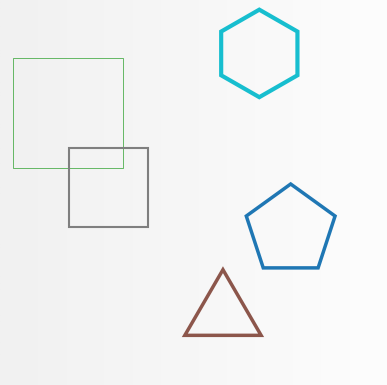[{"shape": "pentagon", "thickness": 2.5, "radius": 0.6, "center": [0.75, 0.402]}, {"shape": "square", "thickness": 0.5, "radius": 0.71, "center": [0.176, 0.706]}, {"shape": "triangle", "thickness": 2.5, "radius": 0.57, "center": [0.575, 0.186]}, {"shape": "square", "thickness": 1.5, "radius": 0.51, "center": [0.28, 0.514]}, {"shape": "hexagon", "thickness": 3, "radius": 0.57, "center": [0.669, 0.861]}]